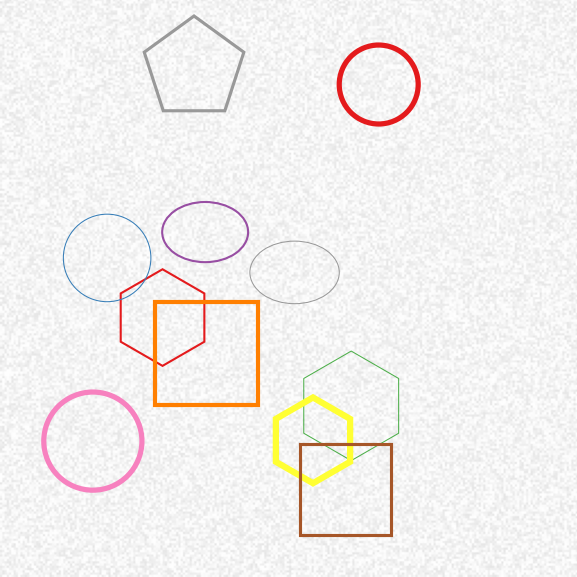[{"shape": "circle", "thickness": 2.5, "radius": 0.34, "center": [0.656, 0.853]}, {"shape": "hexagon", "thickness": 1, "radius": 0.42, "center": [0.281, 0.449]}, {"shape": "circle", "thickness": 0.5, "radius": 0.38, "center": [0.185, 0.552]}, {"shape": "hexagon", "thickness": 0.5, "radius": 0.47, "center": [0.608, 0.296]}, {"shape": "oval", "thickness": 1, "radius": 0.37, "center": [0.355, 0.597]}, {"shape": "square", "thickness": 2, "radius": 0.45, "center": [0.358, 0.387]}, {"shape": "hexagon", "thickness": 3, "radius": 0.37, "center": [0.542, 0.237]}, {"shape": "square", "thickness": 1.5, "radius": 0.39, "center": [0.598, 0.151]}, {"shape": "circle", "thickness": 2.5, "radius": 0.42, "center": [0.161, 0.235]}, {"shape": "pentagon", "thickness": 1.5, "radius": 0.45, "center": [0.336, 0.881]}, {"shape": "oval", "thickness": 0.5, "radius": 0.39, "center": [0.51, 0.527]}]